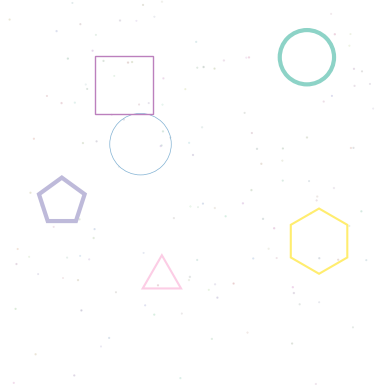[{"shape": "circle", "thickness": 3, "radius": 0.35, "center": [0.797, 0.851]}, {"shape": "pentagon", "thickness": 3, "radius": 0.31, "center": [0.161, 0.476]}, {"shape": "circle", "thickness": 0.5, "radius": 0.4, "center": [0.365, 0.626]}, {"shape": "triangle", "thickness": 1.5, "radius": 0.29, "center": [0.42, 0.28]}, {"shape": "square", "thickness": 1, "radius": 0.38, "center": [0.322, 0.779]}, {"shape": "hexagon", "thickness": 1.5, "radius": 0.42, "center": [0.829, 0.374]}]